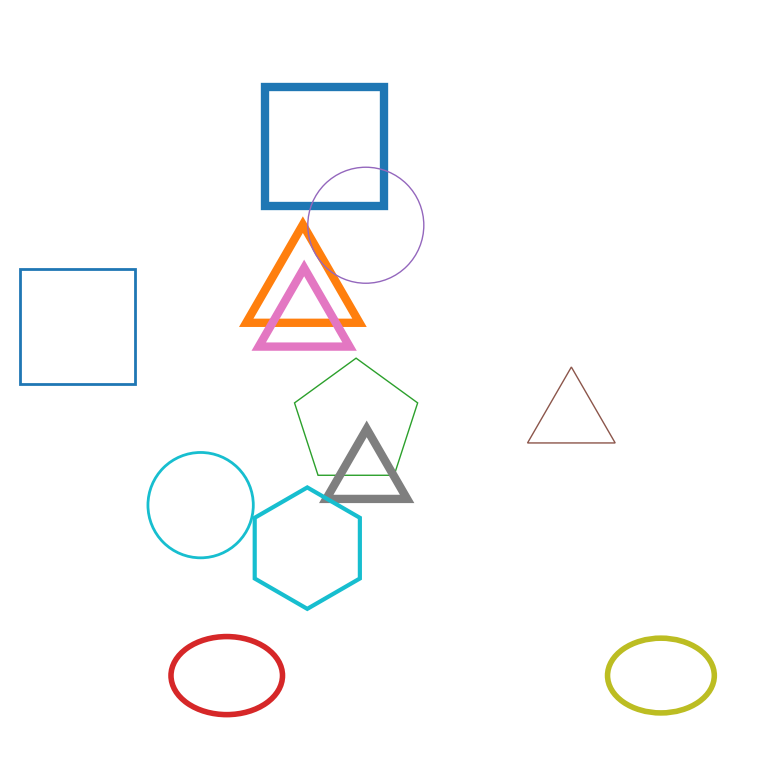[{"shape": "square", "thickness": 3, "radius": 0.39, "center": [0.422, 0.81]}, {"shape": "square", "thickness": 1, "radius": 0.37, "center": [0.1, 0.576]}, {"shape": "triangle", "thickness": 3, "radius": 0.42, "center": [0.393, 0.623]}, {"shape": "pentagon", "thickness": 0.5, "radius": 0.42, "center": [0.462, 0.451]}, {"shape": "oval", "thickness": 2, "radius": 0.36, "center": [0.294, 0.123]}, {"shape": "circle", "thickness": 0.5, "radius": 0.38, "center": [0.475, 0.707]}, {"shape": "triangle", "thickness": 0.5, "radius": 0.33, "center": [0.742, 0.458]}, {"shape": "triangle", "thickness": 3, "radius": 0.34, "center": [0.395, 0.584]}, {"shape": "triangle", "thickness": 3, "radius": 0.3, "center": [0.476, 0.382]}, {"shape": "oval", "thickness": 2, "radius": 0.35, "center": [0.858, 0.123]}, {"shape": "hexagon", "thickness": 1.5, "radius": 0.39, "center": [0.399, 0.288]}, {"shape": "circle", "thickness": 1, "radius": 0.34, "center": [0.261, 0.344]}]